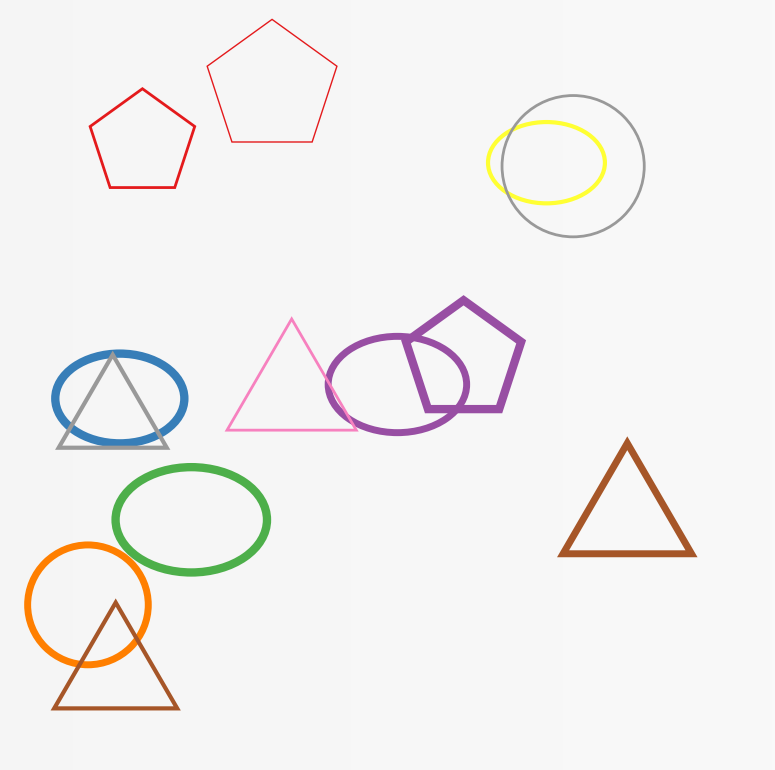[{"shape": "pentagon", "thickness": 0.5, "radius": 0.44, "center": [0.351, 0.887]}, {"shape": "pentagon", "thickness": 1, "radius": 0.35, "center": [0.184, 0.814]}, {"shape": "oval", "thickness": 3, "radius": 0.42, "center": [0.155, 0.482]}, {"shape": "oval", "thickness": 3, "radius": 0.49, "center": [0.247, 0.325]}, {"shape": "oval", "thickness": 2.5, "radius": 0.45, "center": [0.513, 0.501]}, {"shape": "pentagon", "thickness": 3, "radius": 0.39, "center": [0.598, 0.532]}, {"shape": "circle", "thickness": 2.5, "radius": 0.39, "center": [0.113, 0.214]}, {"shape": "oval", "thickness": 1.5, "radius": 0.38, "center": [0.705, 0.789]}, {"shape": "triangle", "thickness": 1.5, "radius": 0.46, "center": [0.149, 0.126]}, {"shape": "triangle", "thickness": 2.5, "radius": 0.48, "center": [0.809, 0.329]}, {"shape": "triangle", "thickness": 1, "radius": 0.48, "center": [0.376, 0.489]}, {"shape": "triangle", "thickness": 1.5, "radius": 0.4, "center": [0.145, 0.459]}, {"shape": "circle", "thickness": 1, "radius": 0.46, "center": [0.74, 0.784]}]